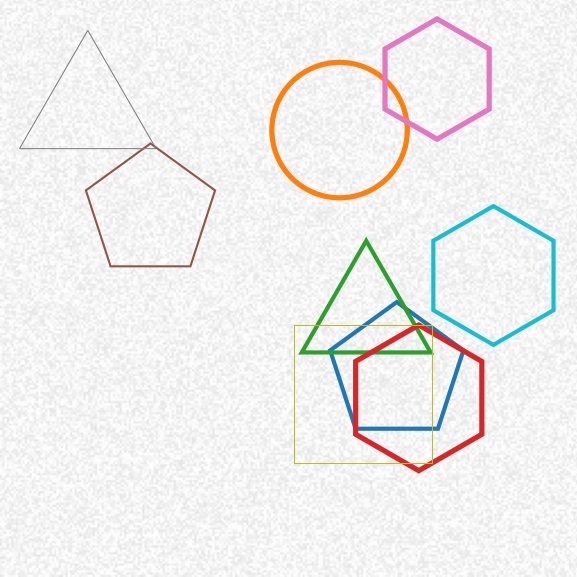[{"shape": "pentagon", "thickness": 2, "radius": 0.61, "center": [0.687, 0.355]}, {"shape": "circle", "thickness": 2.5, "radius": 0.59, "center": [0.588, 0.774]}, {"shape": "triangle", "thickness": 2, "radius": 0.64, "center": [0.634, 0.453]}, {"shape": "hexagon", "thickness": 2.5, "radius": 0.63, "center": [0.725, 0.31]}, {"shape": "pentagon", "thickness": 1, "radius": 0.59, "center": [0.261, 0.633]}, {"shape": "hexagon", "thickness": 2.5, "radius": 0.52, "center": [0.757, 0.862]}, {"shape": "triangle", "thickness": 0.5, "radius": 0.68, "center": [0.152, 0.81]}, {"shape": "square", "thickness": 0.5, "radius": 0.6, "center": [0.629, 0.317]}, {"shape": "hexagon", "thickness": 2, "radius": 0.6, "center": [0.854, 0.522]}]